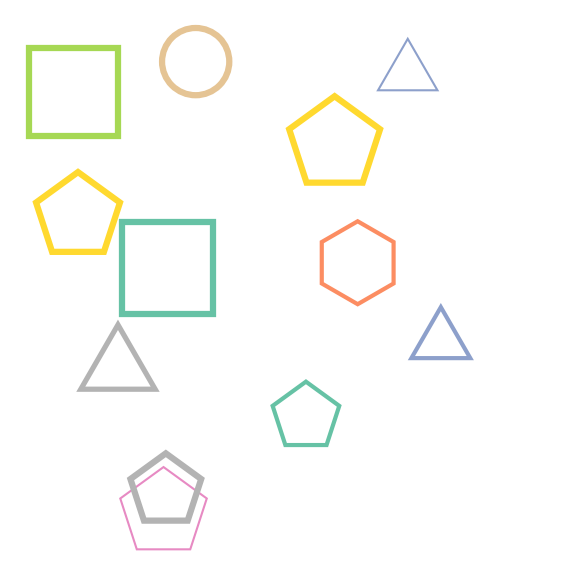[{"shape": "pentagon", "thickness": 2, "radius": 0.3, "center": [0.53, 0.278]}, {"shape": "square", "thickness": 3, "radius": 0.4, "center": [0.29, 0.535]}, {"shape": "hexagon", "thickness": 2, "radius": 0.36, "center": [0.619, 0.544]}, {"shape": "triangle", "thickness": 2, "radius": 0.29, "center": [0.763, 0.408]}, {"shape": "triangle", "thickness": 1, "radius": 0.3, "center": [0.706, 0.872]}, {"shape": "pentagon", "thickness": 1, "radius": 0.39, "center": [0.283, 0.112]}, {"shape": "square", "thickness": 3, "radius": 0.38, "center": [0.128, 0.84]}, {"shape": "pentagon", "thickness": 3, "radius": 0.41, "center": [0.579, 0.75]}, {"shape": "pentagon", "thickness": 3, "radius": 0.38, "center": [0.135, 0.625]}, {"shape": "circle", "thickness": 3, "radius": 0.29, "center": [0.339, 0.892]}, {"shape": "triangle", "thickness": 2.5, "radius": 0.37, "center": [0.204, 0.362]}, {"shape": "pentagon", "thickness": 3, "radius": 0.32, "center": [0.287, 0.15]}]